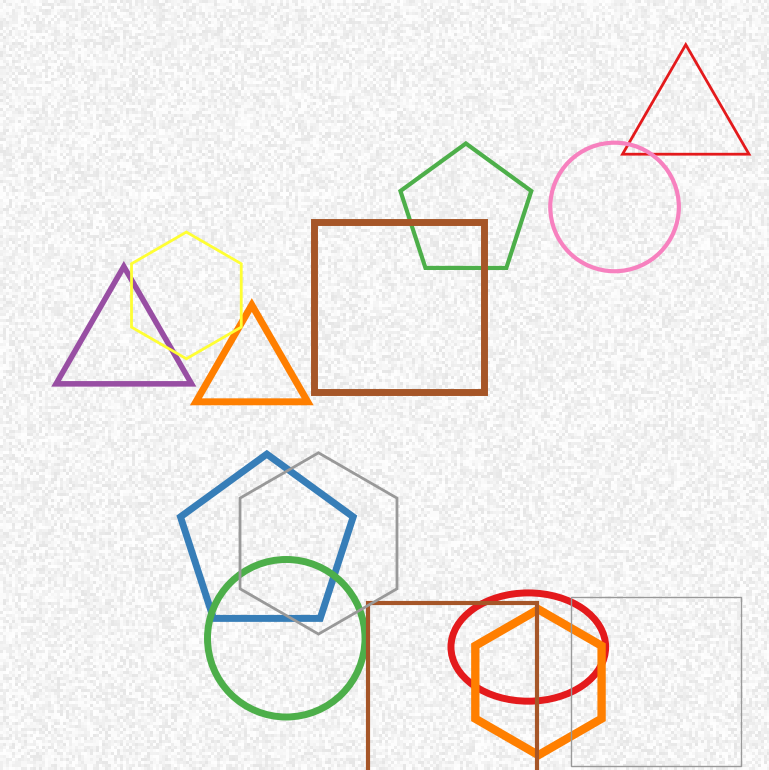[{"shape": "oval", "thickness": 2.5, "radius": 0.5, "center": [0.686, 0.16]}, {"shape": "triangle", "thickness": 1, "radius": 0.47, "center": [0.891, 0.847]}, {"shape": "pentagon", "thickness": 2.5, "radius": 0.59, "center": [0.347, 0.292]}, {"shape": "circle", "thickness": 2.5, "radius": 0.51, "center": [0.372, 0.171]}, {"shape": "pentagon", "thickness": 1.5, "radius": 0.45, "center": [0.605, 0.724]}, {"shape": "triangle", "thickness": 2, "radius": 0.51, "center": [0.161, 0.552]}, {"shape": "hexagon", "thickness": 3, "radius": 0.47, "center": [0.699, 0.114]}, {"shape": "triangle", "thickness": 2.5, "radius": 0.42, "center": [0.327, 0.52]}, {"shape": "hexagon", "thickness": 1, "radius": 0.41, "center": [0.242, 0.616]}, {"shape": "square", "thickness": 2.5, "radius": 0.55, "center": [0.519, 0.601]}, {"shape": "square", "thickness": 1.5, "radius": 0.55, "center": [0.587, 0.108]}, {"shape": "circle", "thickness": 1.5, "radius": 0.42, "center": [0.798, 0.731]}, {"shape": "hexagon", "thickness": 1, "radius": 0.59, "center": [0.414, 0.294]}, {"shape": "square", "thickness": 0.5, "radius": 0.55, "center": [0.852, 0.115]}]